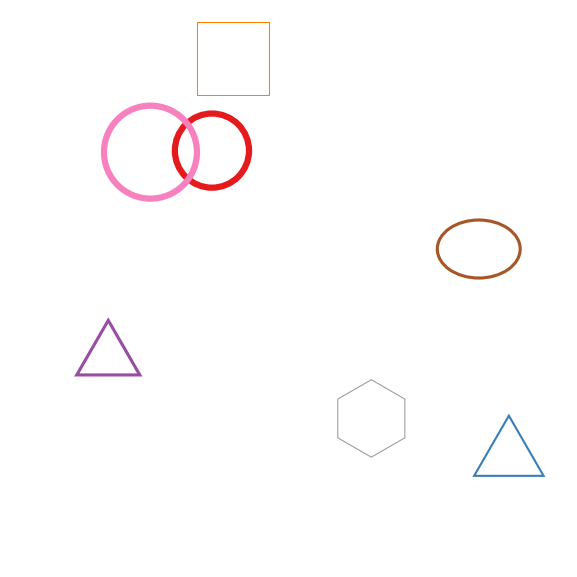[{"shape": "circle", "thickness": 3, "radius": 0.32, "center": [0.367, 0.738]}, {"shape": "triangle", "thickness": 1, "radius": 0.35, "center": [0.881, 0.21]}, {"shape": "triangle", "thickness": 1.5, "radius": 0.31, "center": [0.187, 0.381]}, {"shape": "square", "thickness": 0.5, "radius": 0.31, "center": [0.404, 0.898]}, {"shape": "oval", "thickness": 1.5, "radius": 0.36, "center": [0.829, 0.568]}, {"shape": "circle", "thickness": 3, "radius": 0.4, "center": [0.261, 0.736]}, {"shape": "hexagon", "thickness": 0.5, "radius": 0.34, "center": [0.643, 0.275]}]